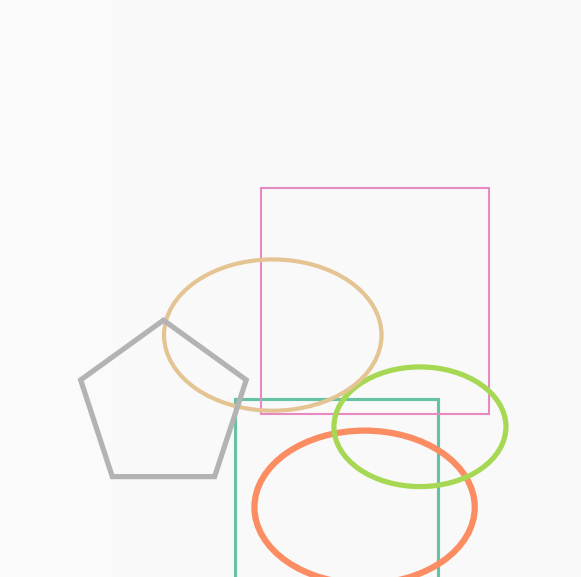[{"shape": "square", "thickness": 1.5, "radius": 0.87, "center": [0.579, 0.135]}, {"shape": "oval", "thickness": 3, "radius": 0.95, "center": [0.627, 0.121]}, {"shape": "square", "thickness": 1, "radius": 0.98, "center": [0.645, 0.477]}, {"shape": "oval", "thickness": 2.5, "radius": 0.74, "center": [0.722, 0.26]}, {"shape": "oval", "thickness": 2, "radius": 0.94, "center": [0.469, 0.419]}, {"shape": "pentagon", "thickness": 2.5, "radius": 0.75, "center": [0.281, 0.295]}]